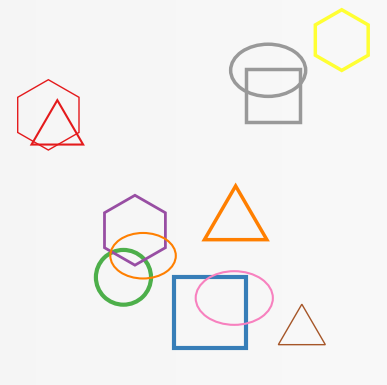[{"shape": "triangle", "thickness": 1.5, "radius": 0.38, "center": [0.148, 0.663]}, {"shape": "hexagon", "thickness": 1, "radius": 0.46, "center": [0.125, 0.702]}, {"shape": "square", "thickness": 3, "radius": 0.46, "center": [0.542, 0.189]}, {"shape": "circle", "thickness": 3, "radius": 0.36, "center": [0.319, 0.28]}, {"shape": "hexagon", "thickness": 2, "radius": 0.45, "center": [0.348, 0.402]}, {"shape": "oval", "thickness": 1.5, "radius": 0.42, "center": [0.369, 0.336]}, {"shape": "triangle", "thickness": 2.5, "radius": 0.47, "center": [0.608, 0.424]}, {"shape": "hexagon", "thickness": 2.5, "radius": 0.39, "center": [0.882, 0.896]}, {"shape": "triangle", "thickness": 1, "radius": 0.35, "center": [0.779, 0.14]}, {"shape": "oval", "thickness": 1.5, "radius": 0.5, "center": [0.605, 0.226]}, {"shape": "oval", "thickness": 2.5, "radius": 0.48, "center": [0.692, 0.817]}, {"shape": "square", "thickness": 2.5, "radius": 0.34, "center": [0.704, 0.753]}]